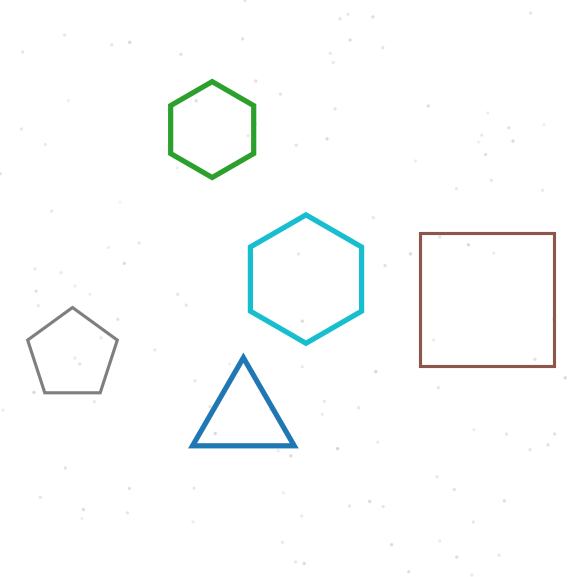[{"shape": "triangle", "thickness": 2.5, "radius": 0.51, "center": [0.421, 0.278]}, {"shape": "hexagon", "thickness": 2.5, "radius": 0.42, "center": [0.367, 0.775]}, {"shape": "square", "thickness": 1.5, "radius": 0.58, "center": [0.843, 0.48]}, {"shape": "pentagon", "thickness": 1.5, "radius": 0.41, "center": [0.126, 0.385]}, {"shape": "hexagon", "thickness": 2.5, "radius": 0.56, "center": [0.53, 0.516]}]